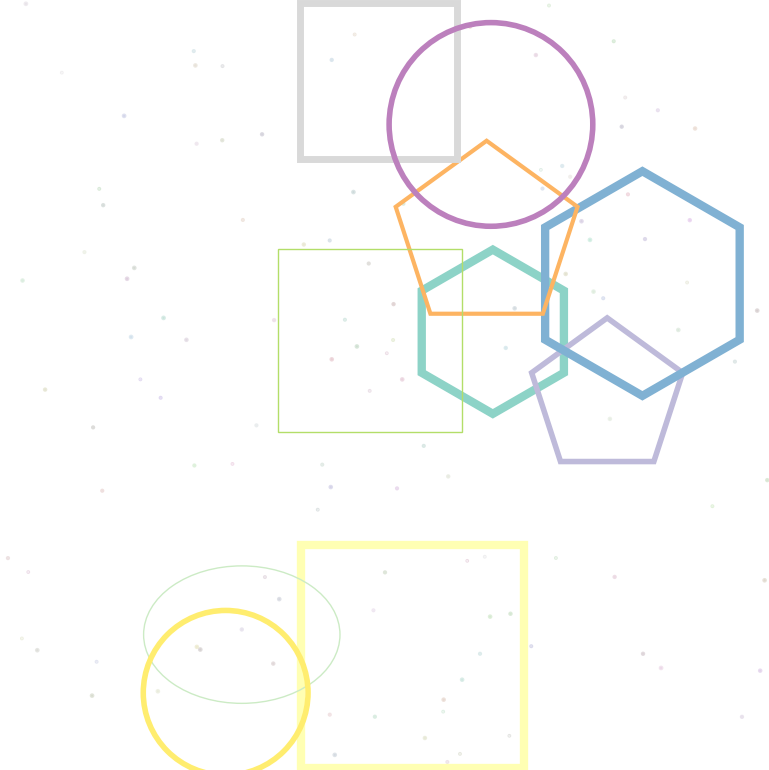[{"shape": "hexagon", "thickness": 3, "radius": 0.53, "center": [0.64, 0.569]}, {"shape": "square", "thickness": 3, "radius": 0.73, "center": [0.535, 0.147]}, {"shape": "pentagon", "thickness": 2, "radius": 0.52, "center": [0.789, 0.484]}, {"shape": "hexagon", "thickness": 3, "radius": 0.73, "center": [0.834, 0.632]}, {"shape": "pentagon", "thickness": 1.5, "radius": 0.62, "center": [0.632, 0.693]}, {"shape": "square", "thickness": 0.5, "radius": 0.6, "center": [0.481, 0.558]}, {"shape": "square", "thickness": 2.5, "radius": 0.51, "center": [0.491, 0.895]}, {"shape": "circle", "thickness": 2, "radius": 0.66, "center": [0.638, 0.838]}, {"shape": "oval", "thickness": 0.5, "radius": 0.64, "center": [0.314, 0.176]}, {"shape": "circle", "thickness": 2, "radius": 0.53, "center": [0.293, 0.1]}]